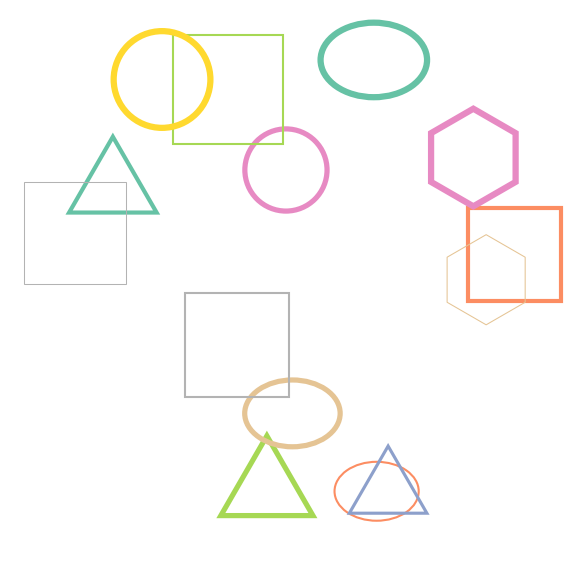[{"shape": "oval", "thickness": 3, "radius": 0.46, "center": [0.647, 0.895]}, {"shape": "triangle", "thickness": 2, "radius": 0.44, "center": [0.195, 0.675]}, {"shape": "square", "thickness": 2, "radius": 0.4, "center": [0.89, 0.558]}, {"shape": "oval", "thickness": 1, "radius": 0.36, "center": [0.652, 0.148]}, {"shape": "triangle", "thickness": 1.5, "radius": 0.39, "center": [0.672, 0.149]}, {"shape": "hexagon", "thickness": 3, "radius": 0.42, "center": [0.82, 0.726]}, {"shape": "circle", "thickness": 2.5, "radius": 0.36, "center": [0.495, 0.705]}, {"shape": "square", "thickness": 1, "radius": 0.47, "center": [0.395, 0.844]}, {"shape": "triangle", "thickness": 2.5, "radius": 0.46, "center": [0.462, 0.152]}, {"shape": "circle", "thickness": 3, "radius": 0.42, "center": [0.281, 0.861]}, {"shape": "oval", "thickness": 2.5, "radius": 0.41, "center": [0.506, 0.283]}, {"shape": "hexagon", "thickness": 0.5, "radius": 0.39, "center": [0.842, 0.515]}, {"shape": "square", "thickness": 1, "radius": 0.45, "center": [0.411, 0.401]}, {"shape": "square", "thickness": 0.5, "radius": 0.44, "center": [0.13, 0.596]}]